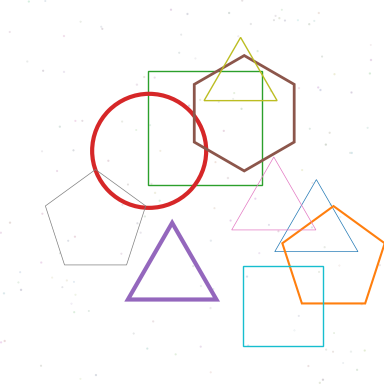[{"shape": "triangle", "thickness": 0.5, "radius": 0.62, "center": [0.822, 0.409]}, {"shape": "pentagon", "thickness": 1.5, "radius": 0.7, "center": [0.866, 0.325]}, {"shape": "square", "thickness": 1, "radius": 0.74, "center": [0.532, 0.668]}, {"shape": "circle", "thickness": 3, "radius": 0.74, "center": [0.387, 0.608]}, {"shape": "triangle", "thickness": 3, "radius": 0.66, "center": [0.447, 0.288]}, {"shape": "hexagon", "thickness": 2, "radius": 0.75, "center": [0.634, 0.706]}, {"shape": "triangle", "thickness": 0.5, "radius": 0.63, "center": [0.711, 0.466]}, {"shape": "pentagon", "thickness": 0.5, "radius": 0.69, "center": [0.248, 0.423]}, {"shape": "triangle", "thickness": 1, "radius": 0.55, "center": [0.625, 0.793]}, {"shape": "square", "thickness": 1, "radius": 0.52, "center": [0.735, 0.204]}]